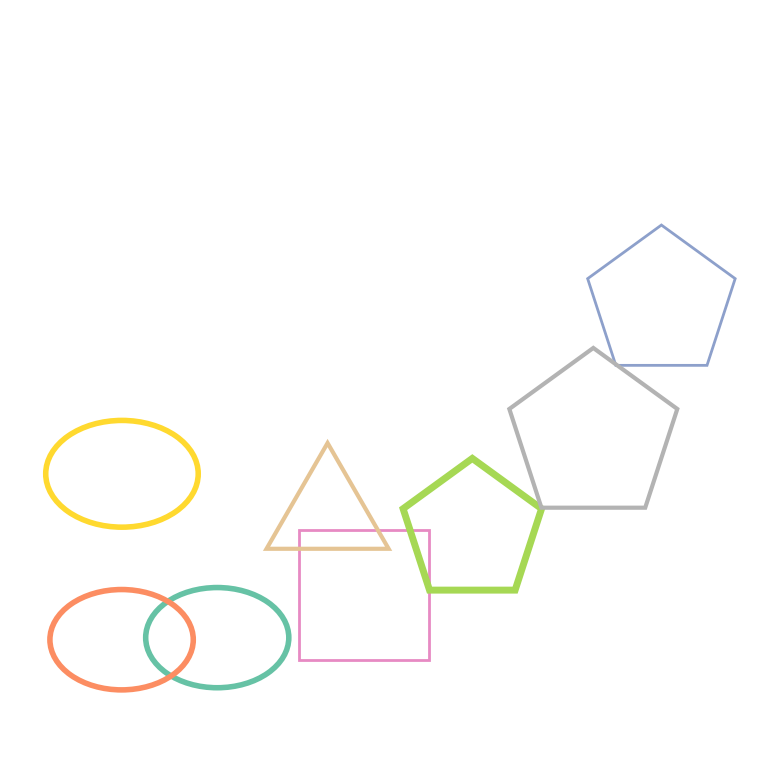[{"shape": "oval", "thickness": 2, "radius": 0.46, "center": [0.282, 0.172]}, {"shape": "oval", "thickness": 2, "radius": 0.47, "center": [0.158, 0.169]}, {"shape": "pentagon", "thickness": 1, "radius": 0.5, "center": [0.859, 0.607]}, {"shape": "square", "thickness": 1, "radius": 0.42, "center": [0.472, 0.227]}, {"shape": "pentagon", "thickness": 2.5, "radius": 0.47, "center": [0.613, 0.31]}, {"shape": "oval", "thickness": 2, "radius": 0.5, "center": [0.158, 0.385]}, {"shape": "triangle", "thickness": 1.5, "radius": 0.46, "center": [0.425, 0.333]}, {"shape": "pentagon", "thickness": 1.5, "radius": 0.57, "center": [0.771, 0.433]}]